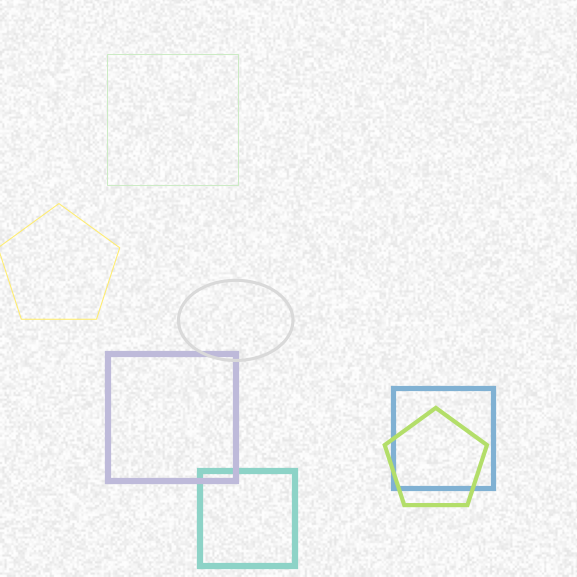[{"shape": "square", "thickness": 3, "radius": 0.41, "center": [0.429, 0.102]}, {"shape": "square", "thickness": 3, "radius": 0.55, "center": [0.298, 0.277]}, {"shape": "square", "thickness": 2.5, "radius": 0.43, "center": [0.768, 0.241]}, {"shape": "pentagon", "thickness": 2, "radius": 0.47, "center": [0.755, 0.2]}, {"shape": "oval", "thickness": 1.5, "radius": 0.5, "center": [0.408, 0.444]}, {"shape": "square", "thickness": 0.5, "radius": 0.57, "center": [0.298, 0.793]}, {"shape": "pentagon", "thickness": 0.5, "radius": 0.55, "center": [0.102, 0.536]}]